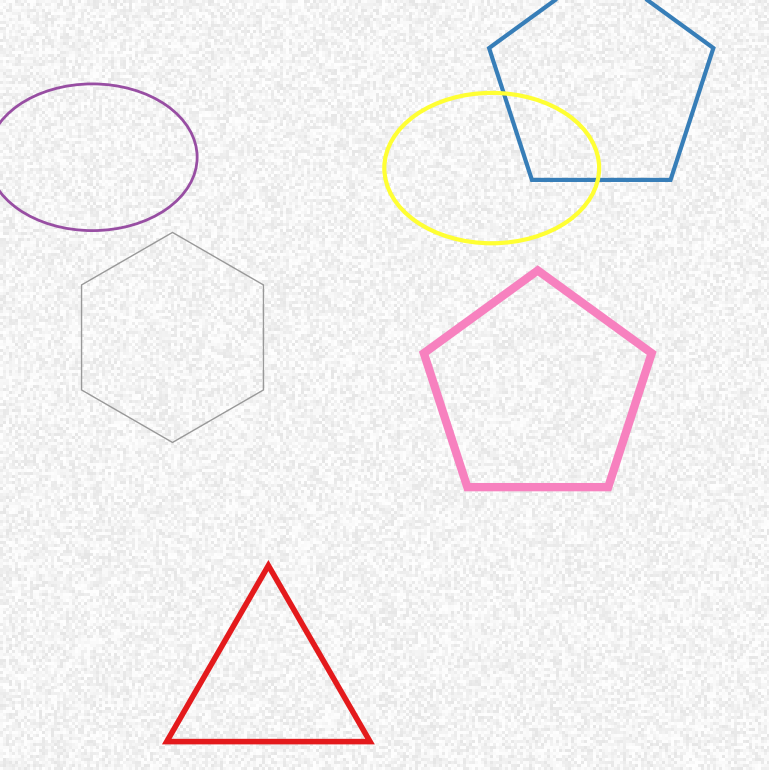[{"shape": "triangle", "thickness": 2, "radius": 0.76, "center": [0.349, 0.113]}, {"shape": "pentagon", "thickness": 1.5, "radius": 0.77, "center": [0.781, 0.89]}, {"shape": "oval", "thickness": 1, "radius": 0.68, "center": [0.12, 0.796]}, {"shape": "oval", "thickness": 1.5, "radius": 0.7, "center": [0.639, 0.782]}, {"shape": "pentagon", "thickness": 3, "radius": 0.78, "center": [0.698, 0.493]}, {"shape": "hexagon", "thickness": 0.5, "radius": 0.68, "center": [0.224, 0.562]}]